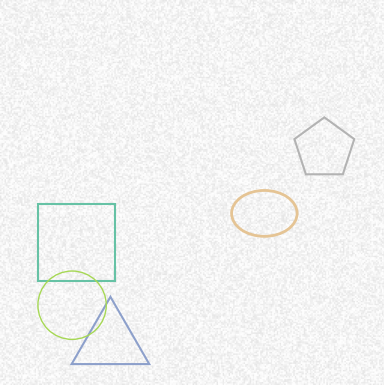[{"shape": "square", "thickness": 1.5, "radius": 0.5, "center": [0.198, 0.369]}, {"shape": "triangle", "thickness": 1.5, "radius": 0.58, "center": [0.287, 0.113]}, {"shape": "circle", "thickness": 1, "radius": 0.44, "center": [0.187, 0.207]}, {"shape": "oval", "thickness": 2, "radius": 0.43, "center": [0.687, 0.446]}, {"shape": "pentagon", "thickness": 1.5, "radius": 0.41, "center": [0.842, 0.613]}]